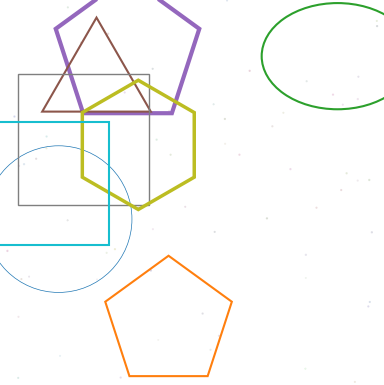[{"shape": "circle", "thickness": 0.5, "radius": 0.95, "center": [0.152, 0.431]}, {"shape": "pentagon", "thickness": 1.5, "radius": 0.86, "center": [0.438, 0.163]}, {"shape": "oval", "thickness": 1.5, "radius": 0.99, "center": [0.877, 0.854]}, {"shape": "pentagon", "thickness": 3, "radius": 0.98, "center": [0.331, 0.865]}, {"shape": "triangle", "thickness": 1.5, "radius": 0.81, "center": [0.251, 0.792]}, {"shape": "square", "thickness": 1, "radius": 0.85, "center": [0.216, 0.639]}, {"shape": "hexagon", "thickness": 2.5, "radius": 0.84, "center": [0.359, 0.624]}, {"shape": "square", "thickness": 1.5, "radius": 0.8, "center": [0.123, 0.524]}]